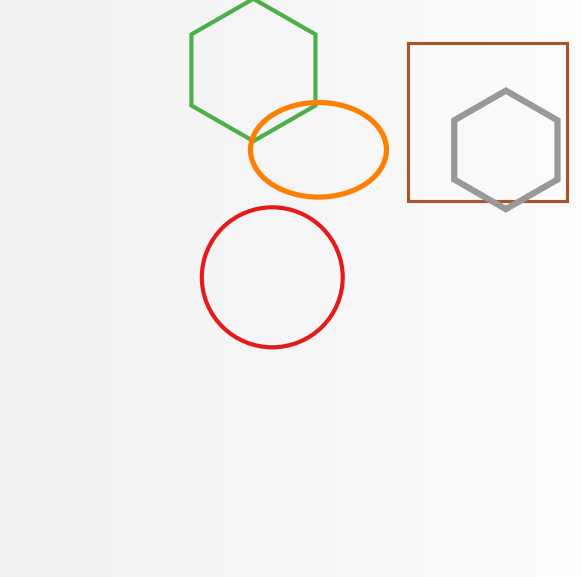[{"shape": "circle", "thickness": 2, "radius": 0.61, "center": [0.468, 0.519]}, {"shape": "hexagon", "thickness": 2, "radius": 0.62, "center": [0.436, 0.878]}, {"shape": "oval", "thickness": 2.5, "radius": 0.59, "center": [0.548, 0.74]}, {"shape": "square", "thickness": 1.5, "radius": 0.68, "center": [0.839, 0.788]}, {"shape": "hexagon", "thickness": 3, "radius": 0.51, "center": [0.87, 0.74]}]